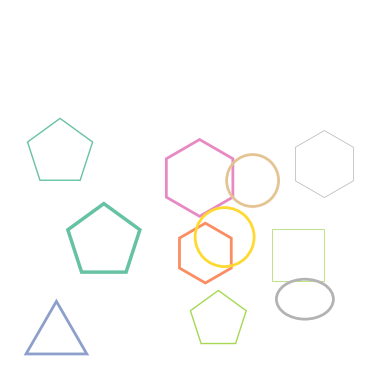[{"shape": "pentagon", "thickness": 2.5, "radius": 0.49, "center": [0.27, 0.373]}, {"shape": "pentagon", "thickness": 1, "radius": 0.44, "center": [0.156, 0.604]}, {"shape": "hexagon", "thickness": 2, "radius": 0.39, "center": [0.533, 0.343]}, {"shape": "triangle", "thickness": 2, "radius": 0.46, "center": [0.147, 0.126]}, {"shape": "hexagon", "thickness": 2, "radius": 0.5, "center": [0.518, 0.538]}, {"shape": "square", "thickness": 0.5, "radius": 0.34, "center": [0.774, 0.338]}, {"shape": "pentagon", "thickness": 1, "radius": 0.38, "center": [0.567, 0.169]}, {"shape": "circle", "thickness": 2, "radius": 0.38, "center": [0.583, 0.384]}, {"shape": "circle", "thickness": 2, "radius": 0.34, "center": [0.656, 0.531]}, {"shape": "hexagon", "thickness": 0.5, "radius": 0.44, "center": [0.843, 0.574]}, {"shape": "oval", "thickness": 2, "radius": 0.37, "center": [0.792, 0.223]}]